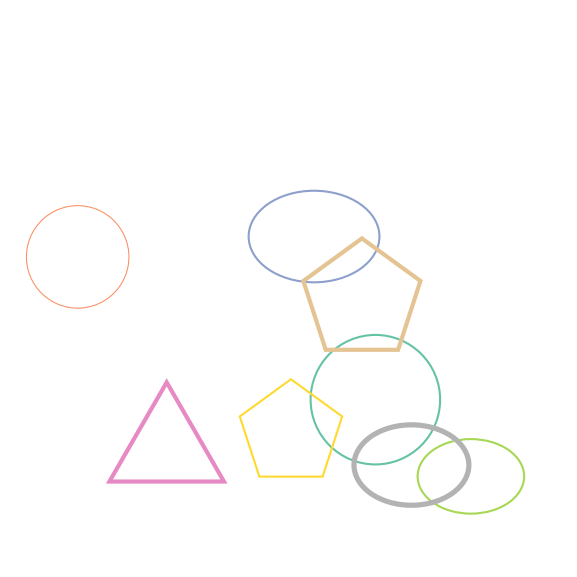[{"shape": "circle", "thickness": 1, "radius": 0.56, "center": [0.65, 0.307]}, {"shape": "circle", "thickness": 0.5, "radius": 0.44, "center": [0.135, 0.554]}, {"shape": "oval", "thickness": 1, "radius": 0.57, "center": [0.544, 0.59]}, {"shape": "triangle", "thickness": 2, "radius": 0.57, "center": [0.289, 0.223]}, {"shape": "oval", "thickness": 1, "radius": 0.46, "center": [0.815, 0.174]}, {"shape": "pentagon", "thickness": 1, "radius": 0.47, "center": [0.504, 0.249]}, {"shape": "pentagon", "thickness": 2, "radius": 0.53, "center": [0.627, 0.48]}, {"shape": "oval", "thickness": 2.5, "radius": 0.5, "center": [0.712, 0.194]}]